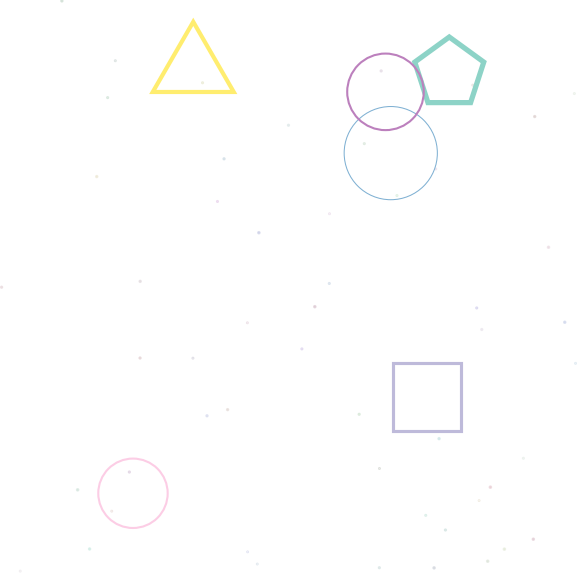[{"shape": "pentagon", "thickness": 2.5, "radius": 0.31, "center": [0.778, 0.872]}, {"shape": "square", "thickness": 1.5, "radius": 0.29, "center": [0.739, 0.312]}, {"shape": "circle", "thickness": 0.5, "radius": 0.4, "center": [0.677, 0.734]}, {"shape": "circle", "thickness": 1, "radius": 0.3, "center": [0.23, 0.145]}, {"shape": "circle", "thickness": 1, "radius": 0.33, "center": [0.667, 0.84]}, {"shape": "triangle", "thickness": 2, "radius": 0.4, "center": [0.335, 0.88]}]